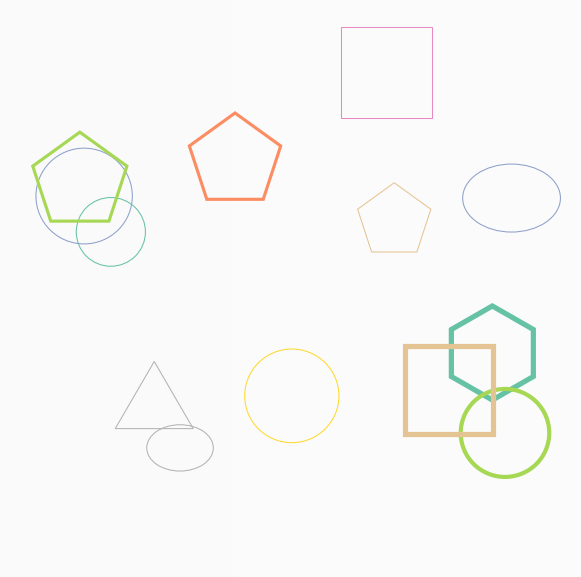[{"shape": "circle", "thickness": 0.5, "radius": 0.3, "center": [0.191, 0.598]}, {"shape": "hexagon", "thickness": 2.5, "radius": 0.41, "center": [0.847, 0.388]}, {"shape": "pentagon", "thickness": 1.5, "radius": 0.41, "center": [0.404, 0.721]}, {"shape": "circle", "thickness": 0.5, "radius": 0.41, "center": [0.145, 0.66]}, {"shape": "oval", "thickness": 0.5, "radius": 0.42, "center": [0.88, 0.656]}, {"shape": "square", "thickness": 0.5, "radius": 0.39, "center": [0.665, 0.873]}, {"shape": "pentagon", "thickness": 1.5, "radius": 0.43, "center": [0.137, 0.685]}, {"shape": "circle", "thickness": 2, "radius": 0.38, "center": [0.869, 0.249]}, {"shape": "circle", "thickness": 0.5, "radius": 0.41, "center": [0.502, 0.314]}, {"shape": "pentagon", "thickness": 0.5, "radius": 0.33, "center": [0.678, 0.616]}, {"shape": "square", "thickness": 2.5, "radius": 0.38, "center": [0.772, 0.323]}, {"shape": "triangle", "thickness": 0.5, "radius": 0.39, "center": [0.265, 0.296]}, {"shape": "oval", "thickness": 0.5, "radius": 0.29, "center": [0.31, 0.224]}]